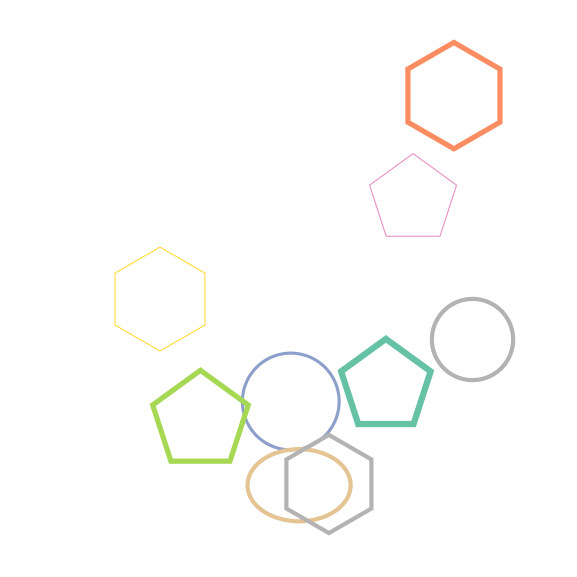[{"shape": "pentagon", "thickness": 3, "radius": 0.41, "center": [0.668, 0.331]}, {"shape": "hexagon", "thickness": 2.5, "radius": 0.46, "center": [0.786, 0.834]}, {"shape": "circle", "thickness": 1.5, "radius": 0.42, "center": [0.503, 0.304]}, {"shape": "pentagon", "thickness": 0.5, "radius": 0.4, "center": [0.715, 0.654]}, {"shape": "pentagon", "thickness": 2.5, "radius": 0.43, "center": [0.347, 0.271]}, {"shape": "hexagon", "thickness": 0.5, "radius": 0.45, "center": [0.277, 0.481]}, {"shape": "oval", "thickness": 2, "radius": 0.45, "center": [0.518, 0.159]}, {"shape": "circle", "thickness": 2, "radius": 0.35, "center": [0.818, 0.411]}, {"shape": "hexagon", "thickness": 2, "radius": 0.42, "center": [0.57, 0.161]}]